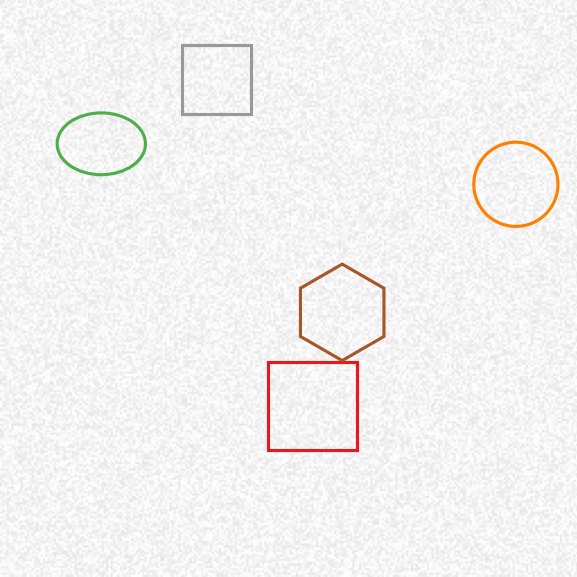[{"shape": "square", "thickness": 1.5, "radius": 0.38, "center": [0.541, 0.296]}, {"shape": "oval", "thickness": 1.5, "radius": 0.38, "center": [0.175, 0.75]}, {"shape": "circle", "thickness": 1.5, "radius": 0.36, "center": [0.893, 0.68]}, {"shape": "hexagon", "thickness": 1.5, "radius": 0.42, "center": [0.593, 0.458]}, {"shape": "square", "thickness": 1.5, "radius": 0.3, "center": [0.375, 0.861]}]